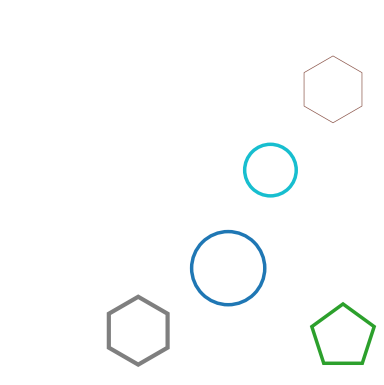[{"shape": "circle", "thickness": 2.5, "radius": 0.47, "center": [0.593, 0.303]}, {"shape": "pentagon", "thickness": 2.5, "radius": 0.43, "center": [0.891, 0.125]}, {"shape": "hexagon", "thickness": 0.5, "radius": 0.43, "center": [0.865, 0.768]}, {"shape": "hexagon", "thickness": 3, "radius": 0.44, "center": [0.359, 0.141]}, {"shape": "circle", "thickness": 2.5, "radius": 0.33, "center": [0.702, 0.558]}]